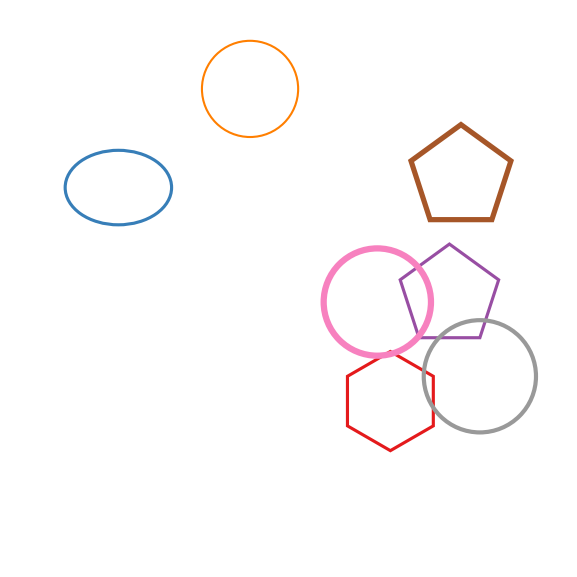[{"shape": "hexagon", "thickness": 1.5, "radius": 0.43, "center": [0.676, 0.305]}, {"shape": "oval", "thickness": 1.5, "radius": 0.46, "center": [0.205, 0.674]}, {"shape": "pentagon", "thickness": 1.5, "radius": 0.45, "center": [0.778, 0.487]}, {"shape": "circle", "thickness": 1, "radius": 0.42, "center": [0.433, 0.845]}, {"shape": "pentagon", "thickness": 2.5, "radius": 0.45, "center": [0.798, 0.692]}, {"shape": "circle", "thickness": 3, "radius": 0.46, "center": [0.653, 0.476]}, {"shape": "circle", "thickness": 2, "radius": 0.49, "center": [0.831, 0.348]}]